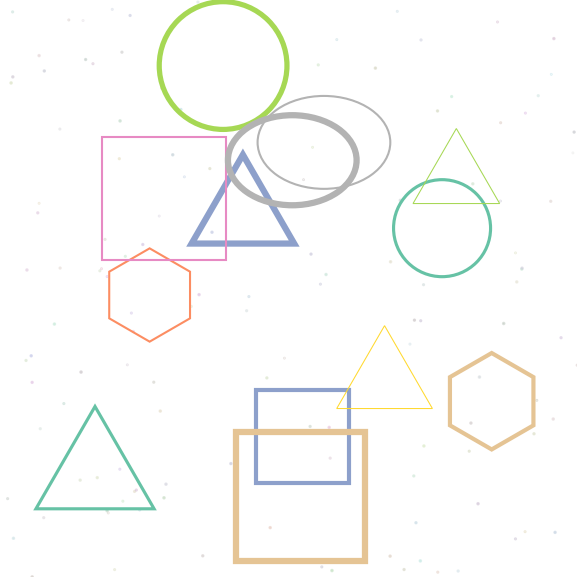[{"shape": "circle", "thickness": 1.5, "radius": 0.42, "center": [0.765, 0.604]}, {"shape": "triangle", "thickness": 1.5, "radius": 0.59, "center": [0.165, 0.177]}, {"shape": "hexagon", "thickness": 1, "radius": 0.4, "center": [0.259, 0.488]}, {"shape": "square", "thickness": 2, "radius": 0.4, "center": [0.523, 0.243]}, {"shape": "triangle", "thickness": 3, "radius": 0.51, "center": [0.421, 0.629]}, {"shape": "square", "thickness": 1, "radius": 0.54, "center": [0.284, 0.655]}, {"shape": "circle", "thickness": 2.5, "radius": 0.55, "center": [0.386, 0.886]}, {"shape": "triangle", "thickness": 0.5, "radius": 0.43, "center": [0.79, 0.69]}, {"shape": "triangle", "thickness": 0.5, "radius": 0.48, "center": [0.666, 0.34]}, {"shape": "square", "thickness": 3, "radius": 0.56, "center": [0.52, 0.139]}, {"shape": "hexagon", "thickness": 2, "radius": 0.42, "center": [0.851, 0.304]}, {"shape": "oval", "thickness": 3, "radius": 0.56, "center": [0.506, 0.722]}, {"shape": "oval", "thickness": 1, "radius": 0.57, "center": [0.561, 0.753]}]